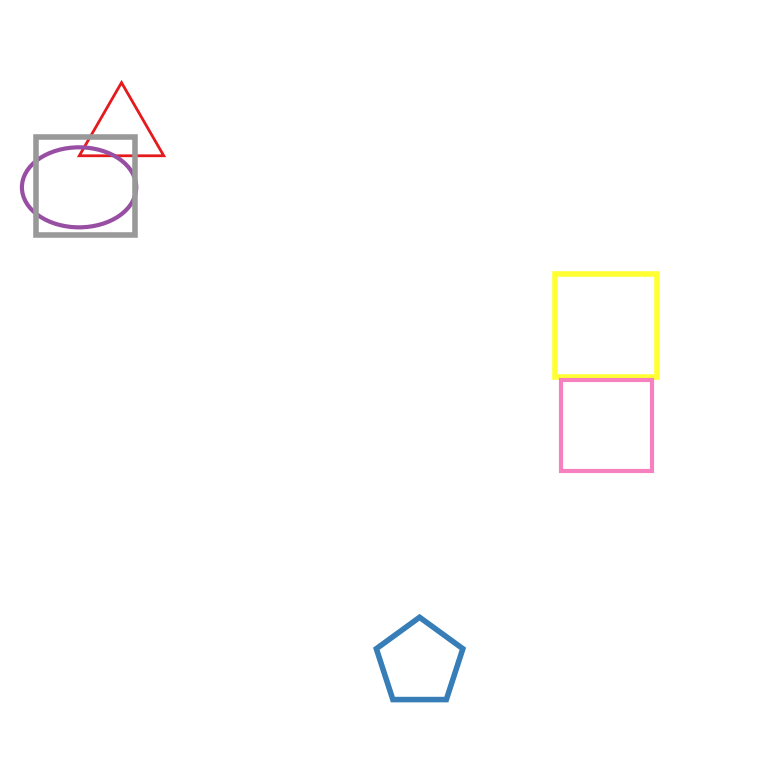[{"shape": "triangle", "thickness": 1, "radius": 0.32, "center": [0.158, 0.829]}, {"shape": "pentagon", "thickness": 2, "radius": 0.3, "center": [0.545, 0.139]}, {"shape": "oval", "thickness": 1.5, "radius": 0.37, "center": [0.103, 0.757]}, {"shape": "square", "thickness": 2, "radius": 0.33, "center": [0.788, 0.577]}, {"shape": "square", "thickness": 1.5, "radius": 0.3, "center": [0.788, 0.447]}, {"shape": "square", "thickness": 2, "radius": 0.32, "center": [0.111, 0.758]}]